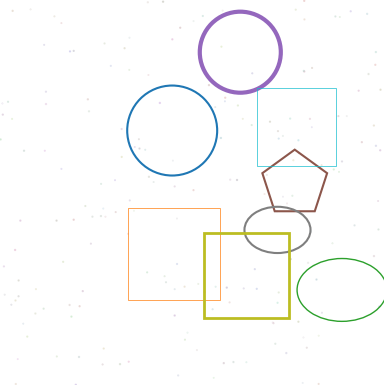[{"shape": "circle", "thickness": 1.5, "radius": 0.58, "center": [0.447, 0.661]}, {"shape": "square", "thickness": 0.5, "radius": 0.6, "center": [0.453, 0.34]}, {"shape": "oval", "thickness": 1, "radius": 0.58, "center": [0.888, 0.247]}, {"shape": "circle", "thickness": 3, "radius": 0.53, "center": [0.624, 0.864]}, {"shape": "pentagon", "thickness": 1.5, "radius": 0.44, "center": [0.766, 0.523]}, {"shape": "oval", "thickness": 1.5, "radius": 0.43, "center": [0.721, 0.403]}, {"shape": "square", "thickness": 2, "radius": 0.55, "center": [0.641, 0.284]}, {"shape": "square", "thickness": 0.5, "radius": 0.51, "center": [0.77, 0.669]}]